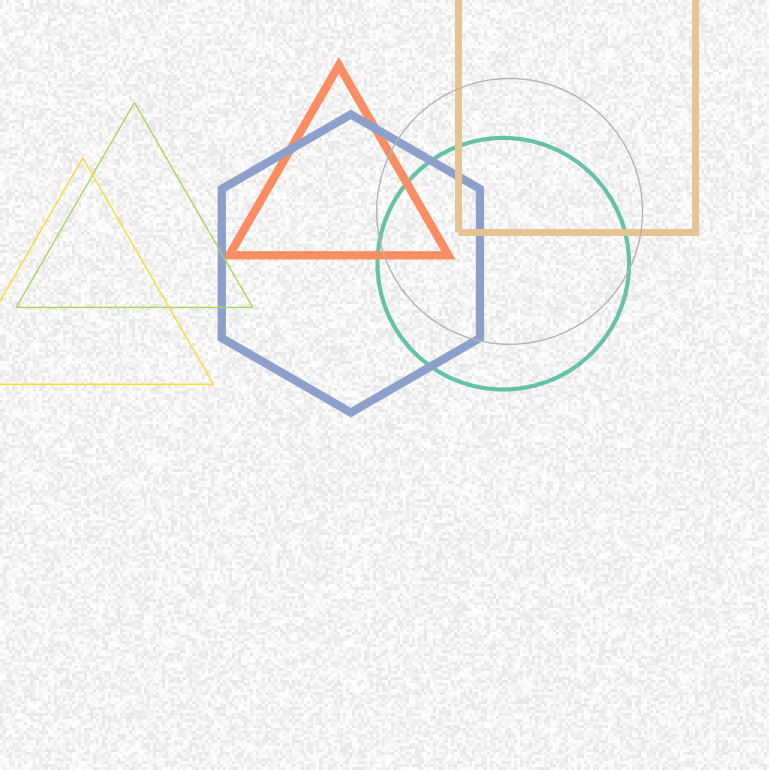[{"shape": "circle", "thickness": 1.5, "radius": 0.82, "center": [0.654, 0.658]}, {"shape": "triangle", "thickness": 3, "radius": 0.82, "center": [0.44, 0.751]}, {"shape": "hexagon", "thickness": 3, "radius": 0.97, "center": [0.456, 0.658]}, {"shape": "triangle", "thickness": 0.5, "radius": 0.89, "center": [0.175, 0.689]}, {"shape": "triangle", "thickness": 0.5, "radius": 0.98, "center": [0.107, 0.599]}, {"shape": "square", "thickness": 2.5, "radius": 0.77, "center": [0.749, 0.852]}, {"shape": "circle", "thickness": 0.5, "radius": 0.86, "center": [0.662, 0.725]}]